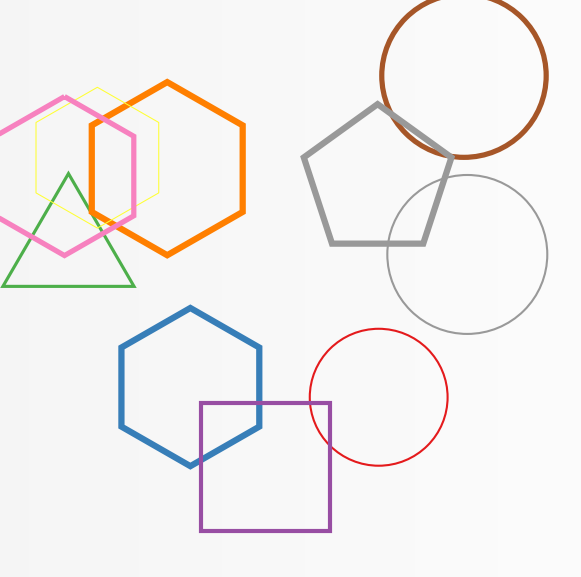[{"shape": "circle", "thickness": 1, "radius": 0.59, "center": [0.651, 0.311]}, {"shape": "hexagon", "thickness": 3, "radius": 0.68, "center": [0.328, 0.329]}, {"shape": "triangle", "thickness": 1.5, "radius": 0.65, "center": [0.118, 0.568]}, {"shape": "square", "thickness": 2, "radius": 0.55, "center": [0.456, 0.191]}, {"shape": "hexagon", "thickness": 3, "radius": 0.75, "center": [0.288, 0.707]}, {"shape": "hexagon", "thickness": 0.5, "radius": 0.61, "center": [0.168, 0.726]}, {"shape": "circle", "thickness": 2.5, "radius": 0.71, "center": [0.798, 0.868]}, {"shape": "hexagon", "thickness": 2.5, "radius": 0.69, "center": [0.111, 0.694]}, {"shape": "circle", "thickness": 1, "radius": 0.69, "center": [0.804, 0.559]}, {"shape": "pentagon", "thickness": 3, "radius": 0.67, "center": [0.65, 0.685]}]